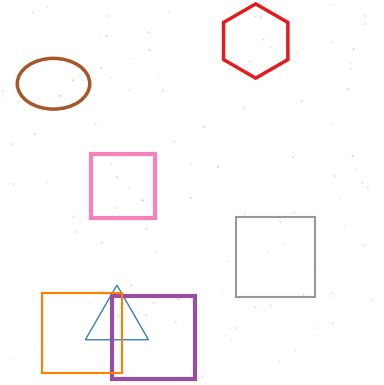[{"shape": "hexagon", "thickness": 2.5, "radius": 0.48, "center": [0.664, 0.893]}, {"shape": "triangle", "thickness": 1, "radius": 0.47, "center": [0.304, 0.165]}, {"shape": "square", "thickness": 3, "radius": 0.54, "center": [0.398, 0.124]}, {"shape": "square", "thickness": 1.5, "radius": 0.52, "center": [0.213, 0.136]}, {"shape": "oval", "thickness": 2.5, "radius": 0.47, "center": [0.139, 0.783]}, {"shape": "square", "thickness": 3, "radius": 0.42, "center": [0.318, 0.516]}, {"shape": "square", "thickness": 1.5, "radius": 0.52, "center": [0.716, 0.333]}]